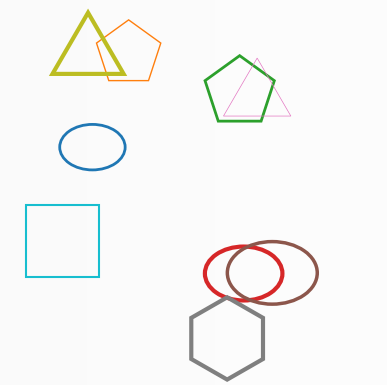[{"shape": "oval", "thickness": 2, "radius": 0.42, "center": [0.239, 0.618]}, {"shape": "pentagon", "thickness": 1, "radius": 0.44, "center": [0.332, 0.861]}, {"shape": "pentagon", "thickness": 2, "radius": 0.47, "center": [0.619, 0.761]}, {"shape": "oval", "thickness": 3, "radius": 0.5, "center": [0.629, 0.29]}, {"shape": "oval", "thickness": 2.5, "radius": 0.58, "center": [0.703, 0.291]}, {"shape": "triangle", "thickness": 0.5, "radius": 0.5, "center": [0.664, 0.749]}, {"shape": "hexagon", "thickness": 3, "radius": 0.53, "center": [0.586, 0.121]}, {"shape": "triangle", "thickness": 3, "radius": 0.53, "center": [0.227, 0.861]}, {"shape": "square", "thickness": 1.5, "radius": 0.47, "center": [0.161, 0.374]}]